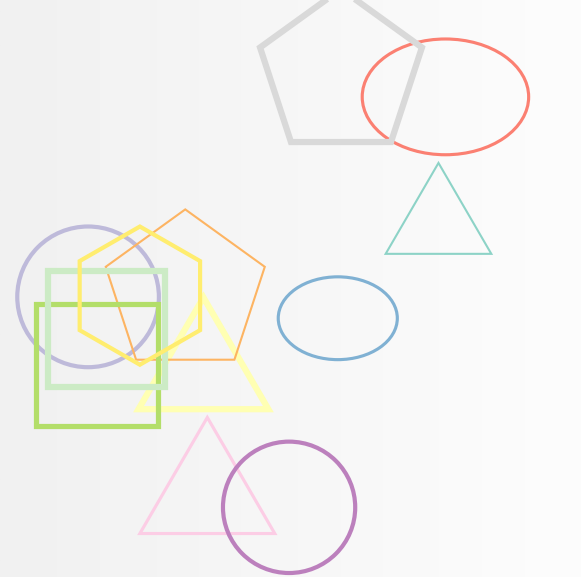[{"shape": "triangle", "thickness": 1, "radius": 0.52, "center": [0.754, 0.612]}, {"shape": "triangle", "thickness": 3, "radius": 0.64, "center": [0.35, 0.355]}, {"shape": "circle", "thickness": 2, "radius": 0.61, "center": [0.152, 0.485]}, {"shape": "oval", "thickness": 1.5, "radius": 0.72, "center": [0.766, 0.831]}, {"shape": "oval", "thickness": 1.5, "radius": 0.51, "center": [0.581, 0.448]}, {"shape": "pentagon", "thickness": 1, "radius": 0.72, "center": [0.319, 0.493]}, {"shape": "square", "thickness": 2.5, "radius": 0.53, "center": [0.167, 0.367]}, {"shape": "triangle", "thickness": 1.5, "radius": 0.67, "center": [0.357, 0.142]}, {"shape": "pentagon", "thickness": 3, "radius": 0.73, "center": [0.587, 0.872]}, {"shape": "circle", "thickness": 2, "radius": 0.57, "center": [0.497, 0.121]}, {"shape": "square", "thickness": 3, "radius": 0.5, "center": [0.183, 0.429]}, {"shape": "hexagon", "thickness": 2, "radius": 0.6, "center": [0.241, 0.487]}]